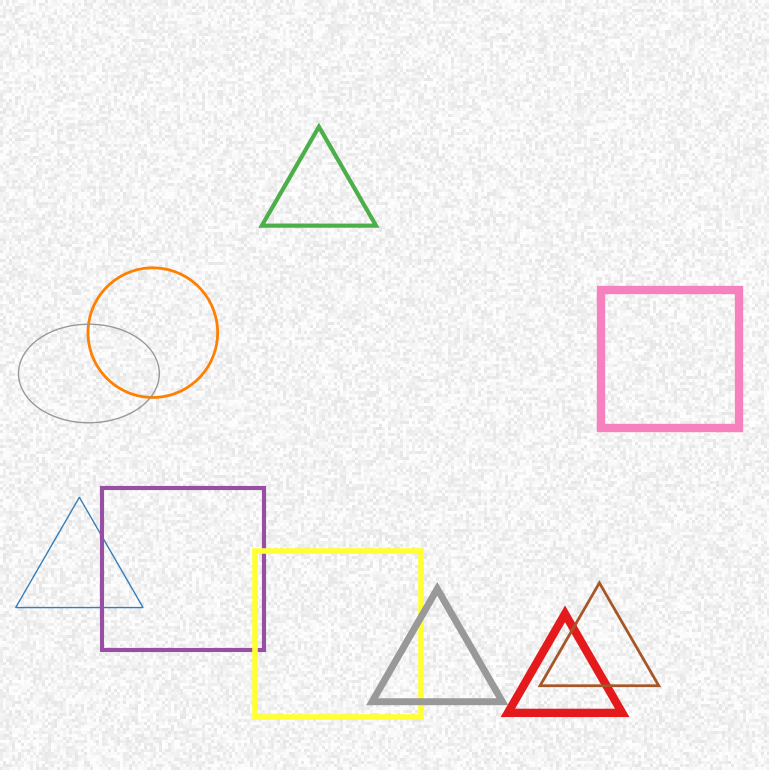[{"shape": "triangle", "thickness": 3, "radius": 0.43, "center": [0.734, 0.117]}, {"shape": "triangle", "thickness": 0.5, "radius": 0.48, "center": [0.103, 0.259]}, {"shape": "triangle", "thickness": 1.5, "radius": 0.43, "center": [0.414, 0.75]}, {"shape": "square", "thickness": 1.5, "radius": 0.53, "center": [0.238, 0.262]}, {"shape": "circle", "thickness": 1, "radius": 0.42, "center": [0.198, 0.568]}, {"shape": "square", "thickness": 2, "radius": 0.54, "center": [0.439, 0.176]}, {"shape": "triangle", "thickness": 1, "radius": 0.45, "center": [0.778, 0.154]}, {"shape": "square", "thickness": 3, "radius": 0.45, "center": [0.87, 0.534]}, {"shape": "triangle", "thickness": 2.5, "radius": 0.49, "center": [0.568, 0.138]}, {"shape": "oval", "thickness": 0.5, "radius": 0.46, "center": [0.115, 0.515]}]